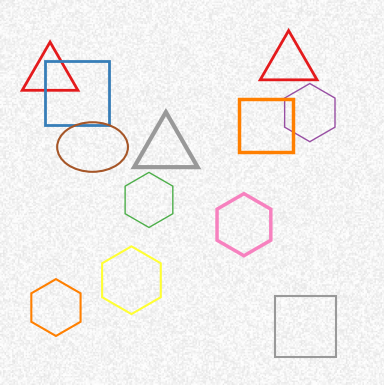[{"shape": "triangle", "thickness": 2, "radius": 0.42, "center": [0.13, 0.807]}, {"shape": "triangle", "thickness": 2, "radius": 0.43, "center": [0.75, 0.835]}, {"shape": "square", "thickness": 2, "radius": 0.42, "center": [0.201, 0.76]}, {"shape": "hexagon", "thickness": 1, "radius": 0.36, "center": [0.387, 0.481]}, {"shape": "hexagon", "thickness": 1, "radius": 0.38, "center": [0.805, 0.707]}, {"shape": "hexagon", "thickness": 1.5, "radius": 0.37, "center": [0.145, 0.201]}, {"shape": "square", "thickness": 2.5, "radius": 0.35, "center": [0.691, 0.674]}, {"shape": "hexagon", "thickness": 1.5, "radius": 0.44, "center": [0.341, 0.272]}, {"shape": "oval", "thickness": 1.5, "radius": 0.46, "center": [0.24, 0.618]}, {"shape": "hexagon", "thickness": 2.5, "radius": 0.4, "center": [0.634, 0.416]}, {"shape": "square", "thickness": 1.5, "radius": 0.39, "center": [0.794, 0.152]}, {"shape": "triangle", "thickness": 3, "radius": 0.48, "center": [0.431, 0.614]}]